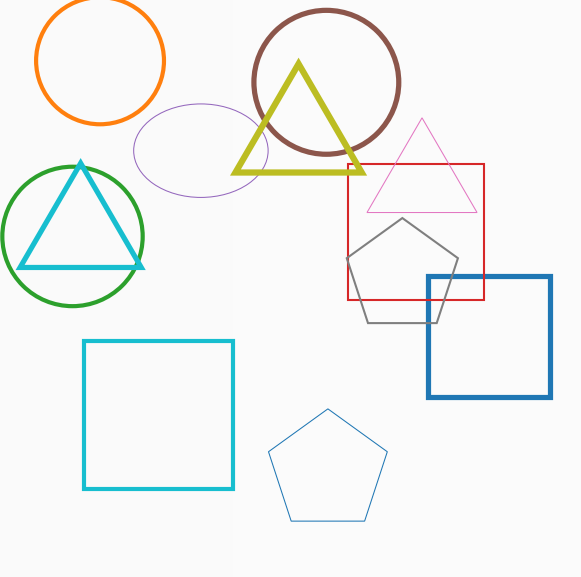[{"shape": "square", "thickness": 2.5, "radius": 0.52, "center": [0.841, 0.416]}, {"shape": "pentagon", "thickness": 0.5, "radius": 0.54, "center": [0.564, 0.184]}, {"shape": "circle", "thickness": 2, "radius": 0.55, "center": [0.172, 0.894]}, {"shape": "circle", "thickness": 2, "radius": 0.6, "center": [0.125, 0.59]}, {"shape": "square", "thickness": 1, "radius": 0.59, "center": [0.716, 0.598]}, {"shape": "oval", "thickness": 0.5, "radius": 0.58, "center": [0.346, 0.738]}, {"shape": "circle", "thickness": 2.5, "radius": 0.62, "center": [0.561, 0.857]}, {"shape": "triangle", "thickness": 0.5, "radius": 0.55, "center": [0.726, 0.686]}, {"shape": "pentagon", "thickness": 1, "radius": 0.5, "center": [0.692, 0.521]}, {"shape": "triangle", "thickness": 3, "radius": 0.63, "center": [0.514, 0.763]}, {"shape": "triangle", "thickness": 2.5, "radius": 0.6, "center": [0.139, 0.596]}, {"shape": "square", "thickness": 2, "radius": 0.64, "center": [0.273, 0.281]}]